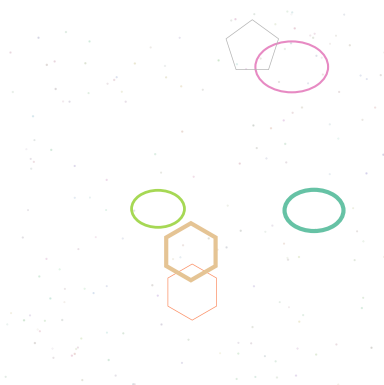[{"shape": "oval", "thickness": 3, "radius": 0.38, "center": [0.816, 0.453]}, {"shape": "hexagon", "thickness": 0.5, "radius": 0.36, "center": [0.499, 0.241]}, {"shape": "oval", "thickness": 1.5, "radius": 0.47, "center": [0.758, 0.826]}, {"shape": "oval", "thickness": 2, "radius": 0.34, "center": [0.41, 0.458]}, {"shape": "hexagon", "thickness": 3, "radius": 0.37, "center": [0.496, 0.346]}, {"shape": "pentagon", "thickness": 0.5, "radius": 0.36, "center": [0.655, 0.877]}]